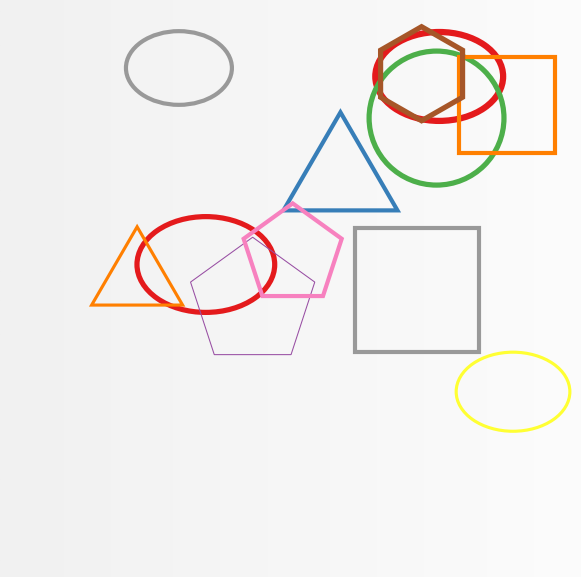[{"shape": "oval", "thickness": 3, "radius": 0.55, "center": [0.756, 0.867]}, {"shape": "oval", "thickness": 2.5, "radius": 0.59, "center": [0.354, 0.541]}, {"shape": "triangle", "thickness": 2, "radius": 0.57, "center": [0.586, 0.691]}, {"shape": "circle", "thickness": 2.5, "radius": 0.58, "center": [0.751, 0.795]}, {"shape": "pentagon", "thickness": 0.5, "radius": 0.56, "center": [0.435, 0.476]}, {"shape": "triangle", "thickness": 1.5, "radius": 0.45, "center": [0.236, 0.516]}, {"shape": "square", "thickness": 2, "radius": 0.41, "center": [0.872, 0.817]}, {"shape": "oval", "thickness": 1.5, "radius": 0.49, "center": [0.883, 0.321]}, {"shape": "hexagon", "thickness": 2.5, "radius": 0.41, "center": [0.725, 0.871]}, {"shape": "pentagon", "thickness": 2, "radius": 0.44, "center": [0.504, 0.558]}, {"shape": "square", "thickness": 2, "radius": 0.54, "center": [0.717, 0.497]}, {"shape": "oval", "thickness": 2, "radius": 0.46, "center": [0.308, 0.881]}]